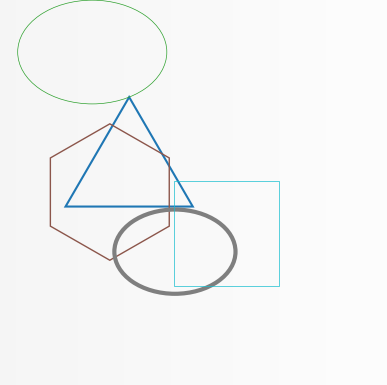[{"shape": "triangle", "thickness": 1.5, "radius": 0.95, "center": [0.333, 0.558]}, {"shape": "oval", "thickness": 0.5, "radius": 0.96, "center": [0.238, 0.865]}, {"shape": "hexagon", "thickness": 1, "radius": 0.89, "center": [0.283, 0.501]}, {"shape": "oval", "thickness": 3, "radius": 0.78, "center": [0.451, 0.346]}, {"shape": "square", "thickness": 0.5, "radius": 0.68, "center": [0.585, 0.393]}]